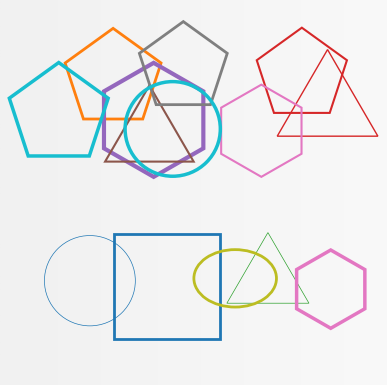[{"shape": "circle", "thickness": 0.5, "radius": 0.59, "center": [0.232, 0.271]}, {"shape": "square", "thickness": 2, "radius": 0.68, "center": [0.432, 0.256]}, {"shape": "pentagon", "thickness": 2, "radius": 0.65, "center": [0.292, 0.796]}, {"shape": "triangle", "thickness": 0.5, "radius": 0.61, "center": [0.691, 0.274]}, {"shape": "pentagon", "thickness": 1.5, "radius": 0.61, "center": [0.779, 0.806]}, {"shape": "triangle", "thickness": 1, "radius": 0.75, "center": [0.845, 0.721]}, {"shape": "hexagon", "thickness": 3, "radius": 0.74, "center": [0.397, 0.689]}, {"shape": "triangle", "thickness": 1.5, "radius": 0.66, "center": [0.385, 0.646]}, {"shape": "hexagon", "thickness": 1.5, "radius": 0.6, "center": [0.674, 0.66]}, {"shape": "hexagon", "thickness": 2.5, "radius": 0.51, "center": [0.854, 0.249]}, {"shape": "pentagon", "thickness": 2, "radius": 0.6, "center": [0.473, 0.825]}, {"shape": "oval", "thickness": 2, "radius": 0.53, "center": [0.607, 0.277]}, {"shape": "pentagon", "thickness": 2.5, "radius": 0.67, "center": [0.152, 0.703]}, {"shape": "circle", "thickness": 2.5, "radius": 0.61, "center": [0.446, 0.665]}]